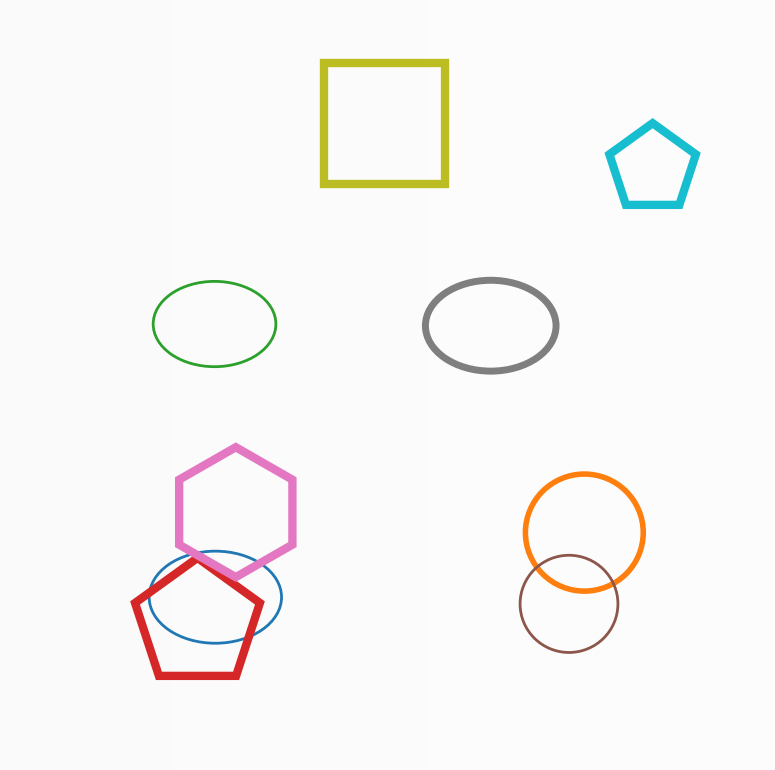[{"shape": "oval", "thickness": 1, "radius": 0.43, "center": [0.278, 0.224]}, {"shape": "circle", "thickness": 2, "radius": 0.38, "center": [0.754, 0.308]}, {"shape": "oval", "thickness": 1, "radius": 0.4, "center": [0.277, 0.579]}, {"shape": "pentagon", "thickness": 3, "radius": 0.42, "center": [0.255, 0.191]}, {"shape": "circle", "thickness": 1, "radius": 0.32, "center": [0.734, 0.216]}, {"shape": "hexagon", "thickness": 3, "radius": 0.42, "center": [0.304, 0.335]}, {"shape": "oval", "thickness": 2.5, "radius": 0.42, "center": [0.633, 0.577]}, {"shape": "square", "thickness": 3, "radius": 0.39, "center": [0.496, 0.84]}, {"shape": "pentagon", "thickness": 3, "radius": 0.29, "center": [0.842, 0.781]}]